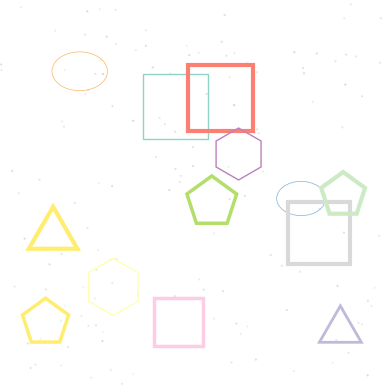[{"shape": "square", "thickness": 1, "radius": 0.42, "center": [0.456, 0.723]}, {"shape": "hexagon", "thickness": 1, "radius": 0.37, "center": [0.294, 0.255]}, {"shape": "triangle", "thickness": 2, "radius": 0.31, "center": [0.884, 0.142]}, {"shape": "square", "thickness": 3, "radius": 0.42, "center": [0.572, 0.745]}, {"shape": "oval", "thickness": 0.5, "radius": 0.32, "center": [0.782, 0.484]}, {"shape": "oval", "thickness": 0.5, "radius": 0.36, "center": [0.207, 0.815]}, {"shape": "pentagon", "thickness": 2.5, "radius": 0.34, "center": [0.55, 0.475]}, {"shape": "square", "thickness": 2.5, "radius": 0.31, "center": [0.463, 0.164]}, {"shape": "square", "thickness": 3, "radius": 0.4, "center": [0.828, 0.396]}, {"shape": "hexagon", "thickness": 1, "radius": 0.34, "center": [0.62, 0.6]}, {"shape": "pentagon", "thickness": 3, "radius": 0.3, "center": [0.891, 0.493]}, {"shape": "pentagon", "thickness": 2.5, "radius": 0.31, "center": [0.118, 0.162]}, {"shape": "triangle", "thickness": 3, "radius": 0.36, "center": [0.138, 0.39]}]